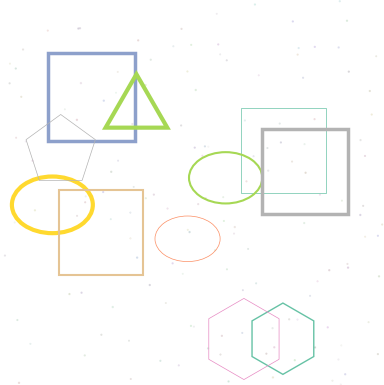[{"shape": "square", "thickness": 0.5, "radius": 0.55, "center": [0.737, 0.61]}, {"shape": "hexagon", "thickness": 1, "radius": 0.46, "center": [0.735, 0.12]}, {"shape": "oval", "thickness": 0.5, "radius": 0.42, "center": [0.487, 0.38]}, {"shape": "square", "thickness": 2.5, "radius": 0.57, "center": [0.238, 0.749]}, {"shape": "hexagon", "thickness": 0.5, "radius": 0.53, "center": [0.634, 0.12]}, {"shape": "oval", "thickness": 1.5, "radius": 0.48, "center": [0.586, 0.538]}, {"shape": "triangle", "thickness": 3, "radius": 0.46, "center": [0.354, 0.715]}, {"shape": "oval", "thickness": 3, "radius": 0.53, "center": [0.136, 0.468]}, {"shape": "square", "thickness": 1.5, "radius": 0.55, "center": [0.262, 0.396]}, {"shape": "square", "thickness": 2.5, "radius": 0.55, "center": [0.792, 0.555]}, {"shape": "pentagon", "thickness": 0.5, "radius": 0.47, "center": [0.158, 0.608]}]